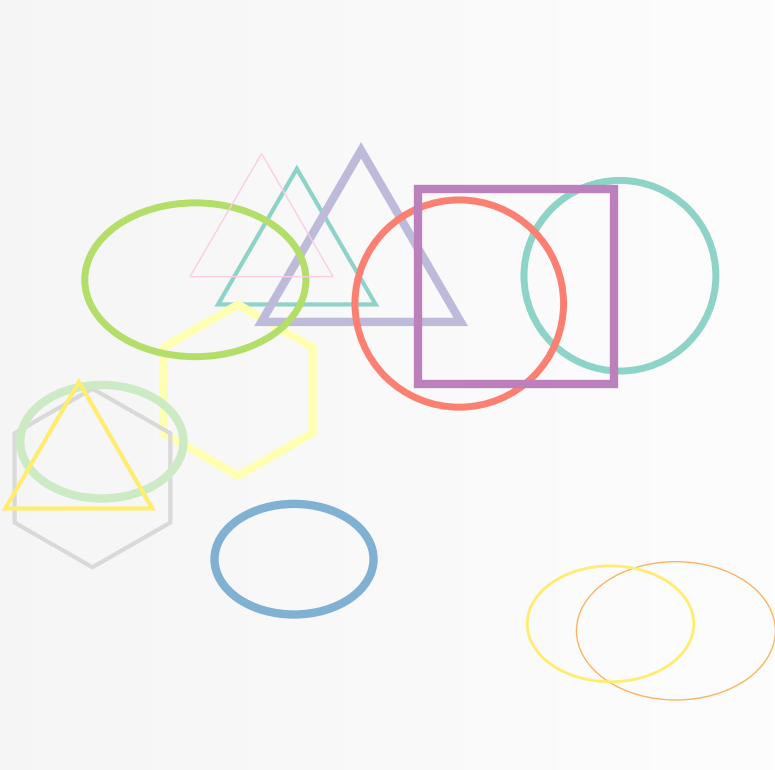[{"shape": "triangle", "thickness": 1.5, "radius": 0.59, "center": [0.383, 0.663]}, {"shape": "circle", "thickness": 2.5, "radius": 0.62, "center": [0.8, 0.642]}, {"shape": "hexagon", "thickness": 3, "radius": 0.56, "center": [0.307, 0.493]}, {"shape": "triangle", "thickness": 3, "radius": 0.74, "center": [0.466, 0.656]}, {"shape": "circle", "thickness": 2.5, "radius": 0.67, "center": [0.593, 0.606]}, {"shape": "oval", "thickness": 3, "radius": 0.51, "center": [0.379, 0.274]}, {"shape": "oval", "thickness": 0.5, "radius": 0.64, "center": [0.872, 0.181]}, {"shape": "oval", "thickness": 2.5, "radius": 0.71, "center": [0.252, 0.637]}, {"shape": "triangle", "thickness": 0.5, "radius": 0.53, "center": [0.337, 0.694]}, {"shape": "hexagon", "thickness": 1.5, "radius": 0.58, "center": [0.119, 0.379]}, {"shape": "square", "thickness": 3, "radius": 0.63, "center": [0.665, 0.628]}, {"shape": "oval", "thickness": 3, "radius": 0.53, "center": [0.131, 0.426]}, {"shape": "triangle", "thickness": 1.5, "radius": 0.55, "center": [0.102, 0.394]}, {"shape": "oval", "thickness": 1, "radius": 0.54, "center": [0.788, 0.19]}]